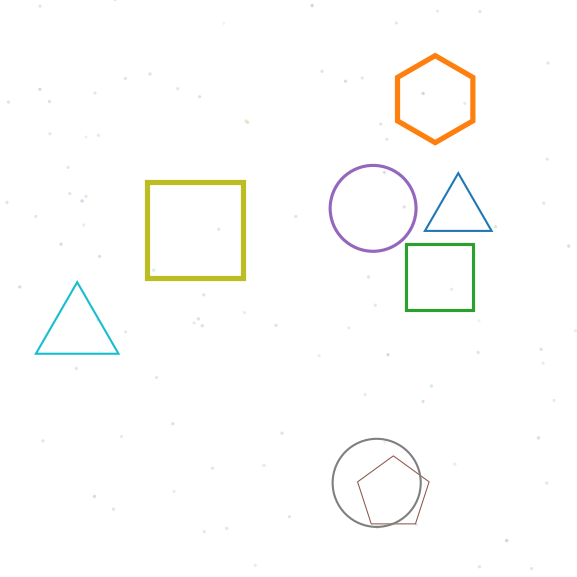[{"shape": "triangle", "thickness": 1, "radius": 0.33, "center": [0.794, 0.633]}, {"shape": "hexagon", "thickness": 2.5, "radius": 0.38, "center": [0.754, 0.827]}, {"shape": "square", "thickness": 1.5, "radius": 0.29, "center": [0.761, 0.52]}, {"shape": "circle", "thickness": 1.5, "radius": 0.37, "center": [0.646, 0.638]}, {"shape": "pentagon", "thickness": 0.5, "radius": 0.33, "center": [0.681, 0.145]}, {"shape": "circle", "thickness": 1, "radius": 0.38, "center": [0.652, 0.163]}, {"shape": "square", "thickness": 2.5, "radius": 0.42, "center": [0.338, 0.601]}, {"shape": "triangle", "thickness": 1, "radius": 0.41, "center": [0.134, 0.428]}]